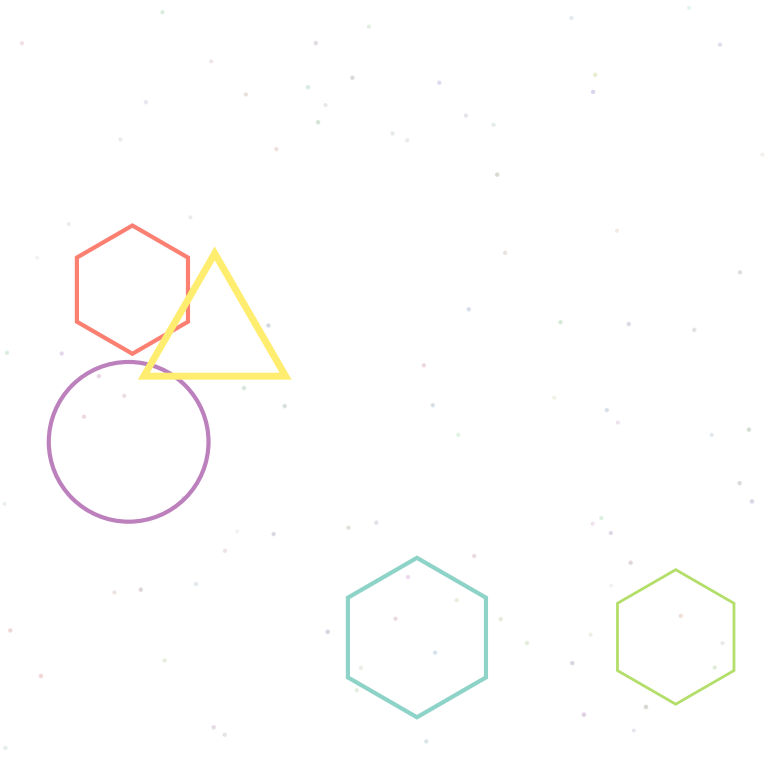[{"shape": "hexagon", "thickness": 1.5, "radius": 0.52, "center": [0.541, 0.172]}, {"shape": "hexagon", "thickness": 1.5, "radius": 0.42, "center": [0.172, 0.624]}, {"shape": "hexagon", "thickness": 1, "radius": 0.44, "center": [0.878, 0.173]}, {"shape": "circle", "thickness": 1.5, "radius": 0.52, "center": [0.167, 0.426]}, {"shape": "triangle", "thickness": 2.5, "radius": 0.53, "center": [0.279, 0.565]}]